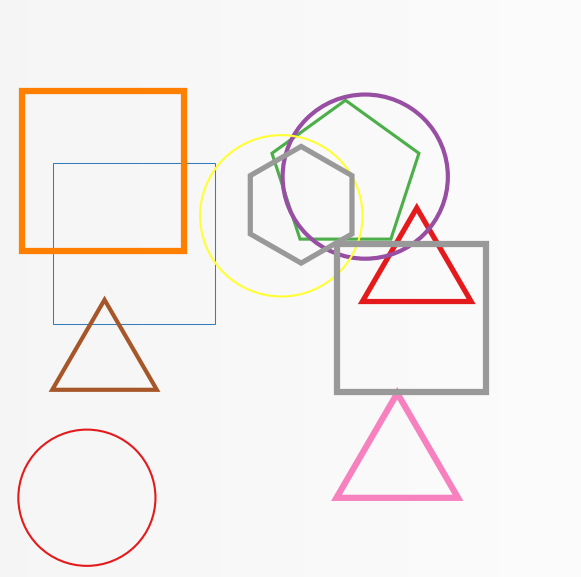[{"shape": "triangle", "thickness": 2.5, "radius": 0.54, "center": [0.717, 0.531]}, {"shape": "circle", "thickness": 1, "radius": 0.59, "center": [0.149, 0.137]}, {"shape": "square", "thickness": 0.5, "radius": 0.7, "center": [0.231, 0.577]}, {"shape": "pentagon", "thickness": 1.5, "radius": 0.66, "center": [0.594, 0.693]}, {"shape": "circle", "thickness": 2, "radius": 0.71, "center": [0.628, 0.693]}, {"shape": "square", "thickness": 3, "radius": 0.69, "center": [0.177, 0.703]}, {"shape": "circle", "thickness": 1, "radius": 0.7, "center": [0.484, 0.625]}, {"shape": "triangle", "thickness": 2, "radius": 0.52, "center": [0.18, 0.376]}, {"shape": "triangle", "thickness": 3, "radius": 0.6, "center": [0.683, 0.197]}, {"shape": "square", "thickness": 3, "radius": 0.64, "center": [0.708, 0.449]}, {"shape": "hexagon", "thickness": 2.5, "radius": 0.51, "center": [0.518, 0.645]}]